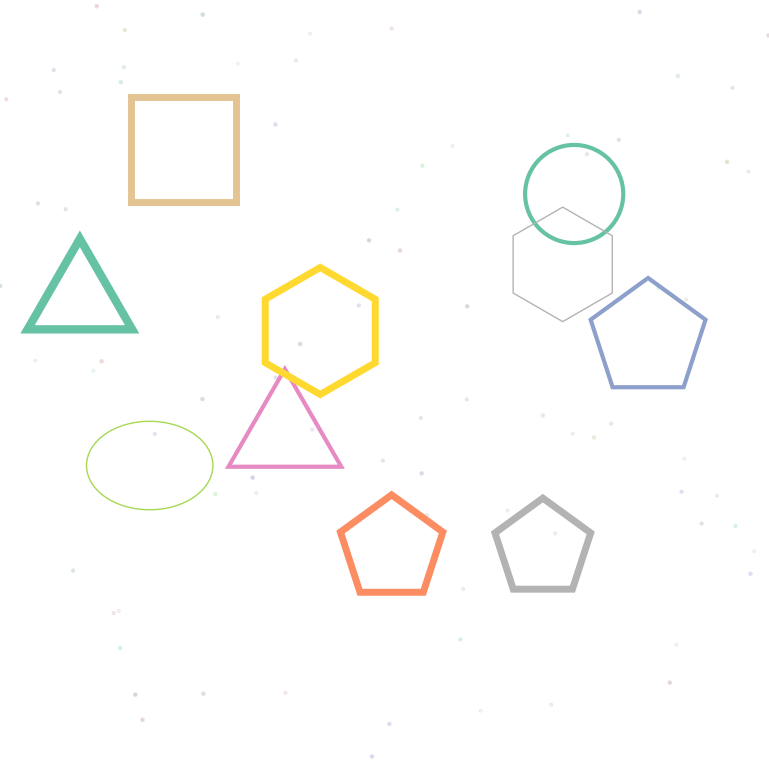[{"shape": "triangle", "thickness": 3, "radius": 0.39, "center": [0.104, 0.611]}, {"shape": "circle", "thickness": 1.5, "radius": 0.32, "center": [0.746, 0.748]}, {"shape": "pentagon", "thickness": 2.5, "radius": 0.35, "center": [0.509, 0.287]}, {"shape": "pentagon", "thickness": 1.5, "radius": 0.39, "center": [0.842, 0.561]}, {"shape": "triangle", "thickness": 1.5, "radius": 0.42, "center": [0.37, 0.436]}, {"shape": "oval", "thickness": 0.5, "radius": 0.41, "center": [0.194, 0.395]}, {"shape": "hexagon", "thickness": 2.5, "radius": 0.41, "center": [0.416, 0.57]}, {"shape": "square", "thickness": 2.5, "radius": 0.34, "center": [0.238, 0.806]}, {"shape": "hexagon", "thickness": 0.5, "radius": 0.37, "center": [0.731, 0.657]}, {"shape": "pentagon", "thickness": 2.5, "radius": 0.33, "center": [0.705, 0.288]}]